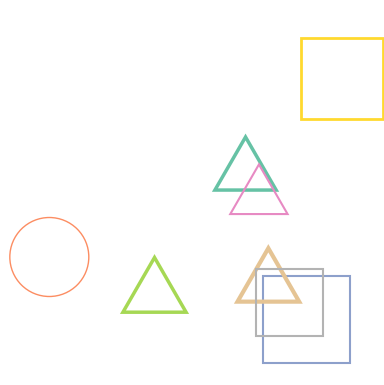[{"shape": "triangle", "thickness": 2.5, "radius": 0.46, "center": [0.638, 0.552]}, {"shape": "circle", "thickness": 1, "radius": 0.51, "center": [0.128, 0.332]}, {"shape": "square", "thickness": 1.5, "radius": 0.57, "center": [0.796, 0.17]}, {"shape": "triangle", "thickness": 1.5, "radius": 0.43, "center": [0.673, 0.487]}, {"shape": "triangle", "thickness": 2.5, "radius": 0.47, "center": [0.401, 0.236]}, {"shape": "square", "thickness": 2, "radius": 0.53, "center": [0.888, 0.796]}, {"shape": "triangle", "thickness": 3, "radius": 0.46, "center": [0.697, 0.263]}, {"shape": "square", "thickness": 1.5, "radius": 0.44, "center": [0.752, 0.214]}]